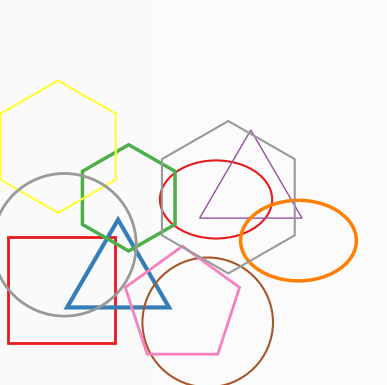[{"shape": "oval", "thickness": 1.5, "radius": 0.72, "center": [0.558, 0.482]}, {"shape": "square", "thickness": 2, "radius": 0.69, "center": [0.158, 0.248]}, {"shape": "triangle", "thickness": 3, "radius": 0.76, "center": [0.305, 0.277]}, {"shape": "hexagon", "thickness": 2.5, "radius": 0.69, "center": [0.332, 0.486]}, {"shape": "triangle", "thickness": 1, "radius": 0.76, "center": [0.647, 0.51]}, {"shape": "oval", "thickness": 2.5, "radius": 0.75, "center": [0.77, 0.375]}, {"shape": "hexagon", "thickness": 1.5, "radius": 0.86, "center": [0.15, 0.619]}, {"shape": "circle", "thickness": 1.5, "radius": 0.84, "center": [0.536, 0.163]}, {"shape": "pentagon", "thickness": 2, "radius": 0.78, "center": [0.471, 0.205]}, {"shape": "hexagon", "thickness": 1.5, "radius": 0.99, "center": [0.589, 0.488]}, {"shape": "circle", "thickness": 2, "radius": 0.93, "center": [0.166, 0.364]}]